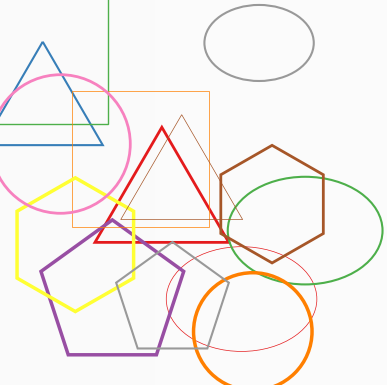[{"shape": "oval", "thickness": 0.5, "radius": 0.97, "center": [0.623, 0.223]}, {"shape": "triangle", "thickness": 2, "radius": 1.0, "center": [0.418, 0.47]}, {"shape": "triangle", "thickness": 1.5, "radius": 0.89, "center": [0.11, 0.713]}, {"shape": "oval", "thickness": 1.5, "radius": 1.0, "center": [0.787, 0.401]}, {"shape": "square", "thickness": 1, "radius": 0.81, "center": [0.116, 0.84]}, {"shape": "pentagon", "thickness": 2.5, "radius": 0.97, "center": [0.29, 0.235]}, {"shape": "square", "thickness": 0.5, "radius": 0.89, "center": [0.364, 0.587]}, {"shape": "circle", "thickness": 2.5, "radius": 0.76, "center": [0.652, 0.139]}, {"shape": "hexagon", "thickness": 2.5, "radius": 0.87, "center": [0.194, 0.364]}, {"shape": "hexagon", "thickness": 2, "radius": 0.76, "center": [0.702, 0.47]}, {"shape": "triangle", "thickness": 0.5, "radius": 0.91, "center": [0.469, 0.521]}, {"shape": "circle", "thickness": 2, "radius": 0.9, "center": [0.156, 0.626]}, {"shape": "oval", "thickness": 1.5, "radius": 0.71, "center": [0.669, 0.888]}, {"shape": "pentagon", "thickness": 1.5, "radius": 0.76, "center": [0.445, 0.219]}]